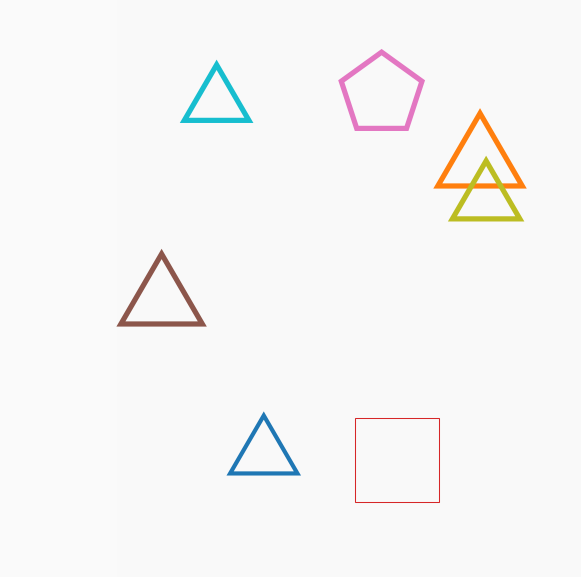[{"shape": "triangle", "thickness": 2, "radius": 0.33, "center": [0.454, 0.213]}, {"shape": "triangle", "thickness": 2.5, "radius": 0.42, "center": [0.826, 0.719]}, {"shape": "square", "thickness": 0.5, "radius": 0.36, "center": [0.683, 0.203]}, {"shape": "triangle", "thickness": 2.5, "radius": 0.4, "center": [0.278, 0.479]}, {"shape": "pentagon", "thickness": 2.5, "radius": 0.36, "center": [0.657, 0.836]}, {"shape": "triangle", "thickness": 2.5, "radius": 0.33, "center": [0.836, 0.654]}, {"shape": "triangle", "thickness": 2.5, "radius": 0.32, "center": [0.373, 0.823]}]